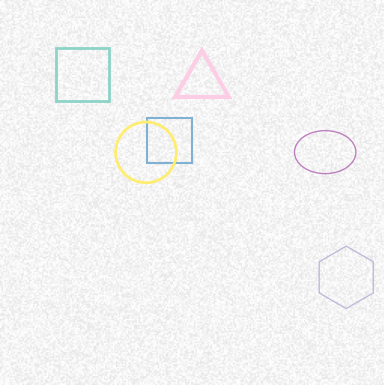[{"shape": "square", "thickness": 2, "radius": 0.34, "center": [0.215, 0.807]}, {"shape": "hexagon", "thickness": 1, "radius": 0.41, "center": [0.899, 0.28]}, {"shape": "square", "thickness": 1.5, "radius": 0.29, "center": [0.44, 0.635]}, {"shape": "triangle", "thickness": 3, "radius": 0.4, "center": [0.525, 0.788]}, {"shape": "oval", "thickness": 1, "radius": 0.4, "center": [0.845, 0.605]}, {"shape": "circle", "thickness": 2, "radius": 0.39, "center": [0.379, 0.604]}]